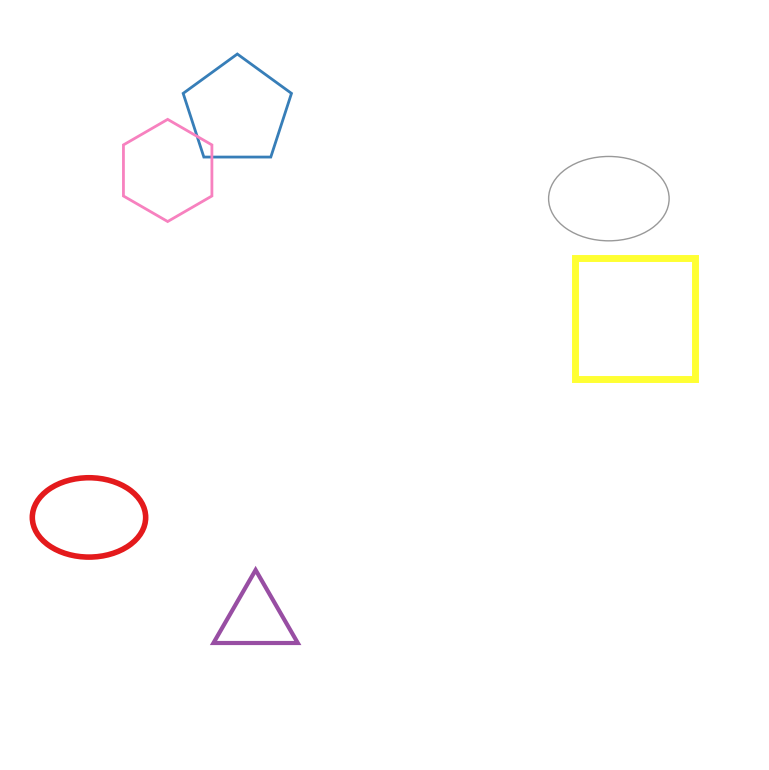[{"shape": "oval", "thickness": 2, "radius": 0.37, "center": [0.116, 0.328]}, {"shape": "pentagon", "thickness": 1, "radius": 0.37, "center": [0.308, 0.856]}, {"shape": "triangle", "thickness": 1.5, "radius": 0.32, "center": [0.332, 0.197]}, {"shape": "square", "thickness": 2.5, "radius": 0.39, "center": [0.825, 0.586]}, {"shape": "hexagon", "thickness": 1, "radius": 0.33, "center": [0.218, 0.779]}, {"shape": "oval", "thickness": 0.5, "radius": 0.39, "center": [0.791, 0.742]}]